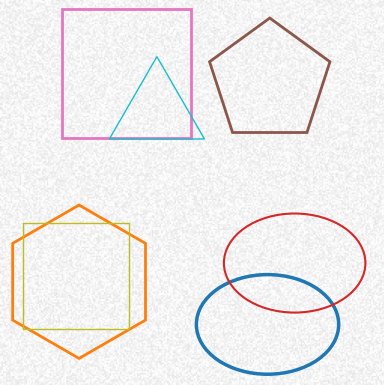[{"shape": "oval", "thickness": 2.5, "radius": 0.92, "center": [0.695, 0.157]}, {"shape": "hexagon", "thickness": 2, "radius": 1.0, "center": [0.205, 0.268]}, {"shape": "oval", "thickness": 1.5, "radius": 0.92, "center": [0.765, 0.317]}, {"shape": "pentagon", "thickness": 2, "radius": 0.82, "center": [0.701, 0.789]}, {"shape": "square", "thickness": 2, "radius": 0.84, "center": [0.328, 0.81]}, {"shape": "square", "thickness": 1, "radius": 0.69, "center": [0.197, 0.283]}, {"shape": "triangle", "thickness": 1, "radius": 0.71, "center": [0.408, 0.71]}]